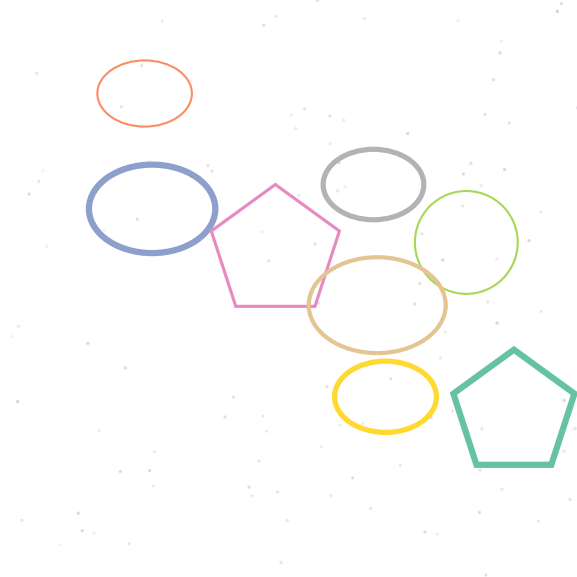[{"shape": "pentagon", "thickness": 3, "radius": 0.55, "center": [0.89, 0.283]}, {"shape": "oval", "thickness": 1, "radius": 0.41, "center": [0.25, 0.837]}, {"shape": "oval", "thickness": 3, "radius": 0.55, "center": [0.263, 0.637]}, {"shape": "pentagon", "thickness": 1.5, "radius": 0.58, "center": [0.477, 0.563]}, {"shape": "circle", "thickness": 1, "radius": 0.45, "center": [0.807, 0.579]}, {"shape": "oval", "thickness": 2.5, "radius": 0.44, "center": [0.668, 0.312]}, {"shape": "oval", "thickness": 2, "radius": 0.59, "center": [0.653, 0.471]}, {"shape": "oval", "thickness": 2.5, "radius": 0.44, "center": [0.647, 0.68]}]